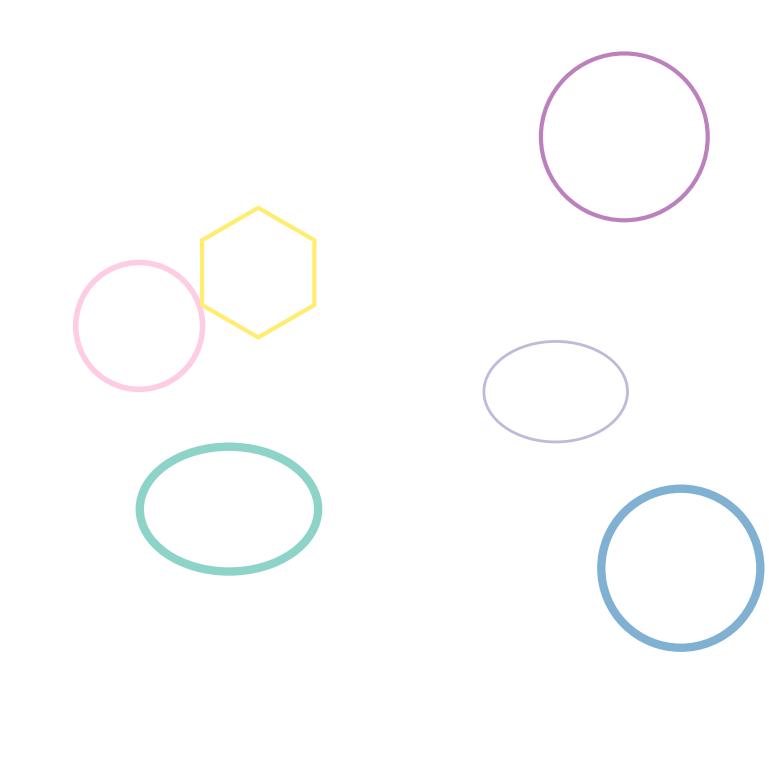[{"shape": "oval", "thickness": 3, "radius": 0.58, "center": [0.297, 0.339]}, {"shape": "oval", "thickness": 1, "radius": 0.47, "center": [0.722, 0.491]}, {"shape": "circle", "thickness": 3, "radius": 0.52, "center": [0.884, 0.262]}, {"shape": "circle", "thickness": 2, "radius": 0.41, "center": [0.181, 0.577]}, {"shape": "circle", "thickness": 1.5, "radius": 0.54, "center": [0.811, 0.822]}, {"shape": "hexagon", "thickness": 1.5, "radius": 0.42, "center": [0.335, 0.646]}]